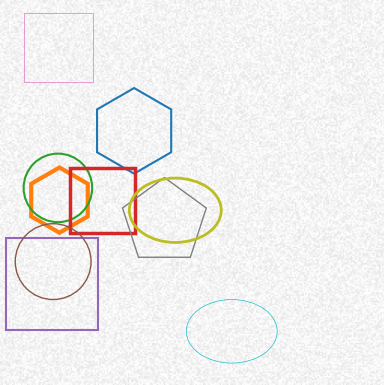[{"shape": "hexagon", "thickness": 1.5, "radius": 0.56, "center": [0.348, 0.66]}, {"shape": "hexagon", "thickness": 3, "radius": 0.42, "center": [0.155, 0.48]}, {"shape": "circle", "thickness": 1.5, "radius": 0.45, "center": [0.15, 0.512]}, {"shape": "square", "thickness": 2.5, "radius": 0.42, "center": [0.265, 0.48]}, {"shape": "square", "thickness": 1.5, "radius": 0.59, "center": [0.135, 0.262]}, {"shape": "circle", "thickness": 1, "radius": 0.49, "center": [0.138, 0.32]}, {"shape": "square", "thickness": 0.5, "radius": 0.45, "center": [0.153, 0.877]}, {"shape": "pentagon", "thickness": 1, "radius": 0.57, "center": [0.427, 0.424]}, {"shape": "oval", "thickness": 2, "radius": 0.6, "center": [0.455, 0.454]}, {"shape": "oval", "thickness": 0.5, "radius": 0.59, "center": [0.602, 0.139]}]